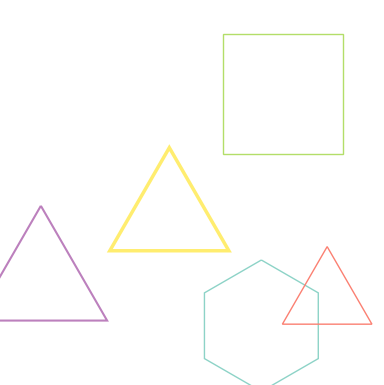[{"shape": "hexagon", "thickness": 1, "radius": 0.85, "center": [0.679, 0.154]}, {"shape": "triangle", "thickness": 1, "radius": 0.67, "center": [0.85, 0.225]}, {"shape": "square", "thickness": 1, "radius": 0.78, "center": [0.734, 0.756]}, {"shape": "triangle", "thickness": 1.5, "radius": 0.99, "center": [0.106, 0.267]}, {"shape": "triangle", "thickness": 2.5, "radius": 0.89, "center": [0.44, 0.438]}]